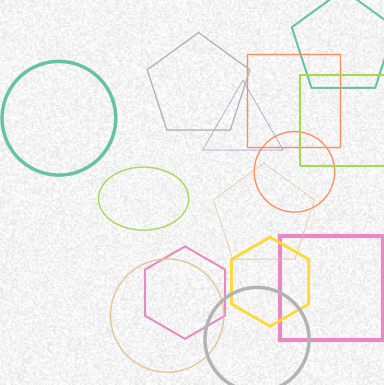[{"shape": "circle", "thickness": 2.5, "radius": 0.74, "center": [0.153, 0.693]}, {"shape": "pentagon", "thickness": 1.5, "radius": 0.7, "center": [0.892, 0.886]}, {"shape": "circle", "thickness": 1, "radius": 0.52, "center": [0.765, 0.554]}, {"shape": "square", "thickness": 1, "radius": 0.6, "center": [0.762, 0.74]}, {"shape": "triangle", "thickness": 0.5, "radius": 0.6, "center": [0.631, 0.671]}, {"shape": "square", "thickness": 3, "radius": 0.67, "center": [0.86, 0.252]}, {"shape": "hexagon", "thickness": 1.5, "radius": 0.6, "center": [0.481, 0.24]}, {"shape": "square", "thickness": 1.5, "radius": 0.59, "center": [0.897, 0.688]}, {"shape": "oval", "thickness": 1, "radius": 0.59, "center": [0.373, 0.484]}, {"shape": "hexagon", "thickness": 2, "radius": 0.58, "center": [0.702, 0.268]}, {"shape": "pentagon", "thickness": 0.5, "radius": 0.69, "center": [0.685, 0.438]}, {"shape": "circle", "thickness": 1, "radius": 0.74, "center": [0.434, 0.18]}, {"shape": "pentagon", "thickness": 1, "radius": 0.7, "center": [0.516, 0.775]}, {"shape": "circle", "thickness": 2.5, "radius": 0.68, "center": [0.668, 0.118]}]